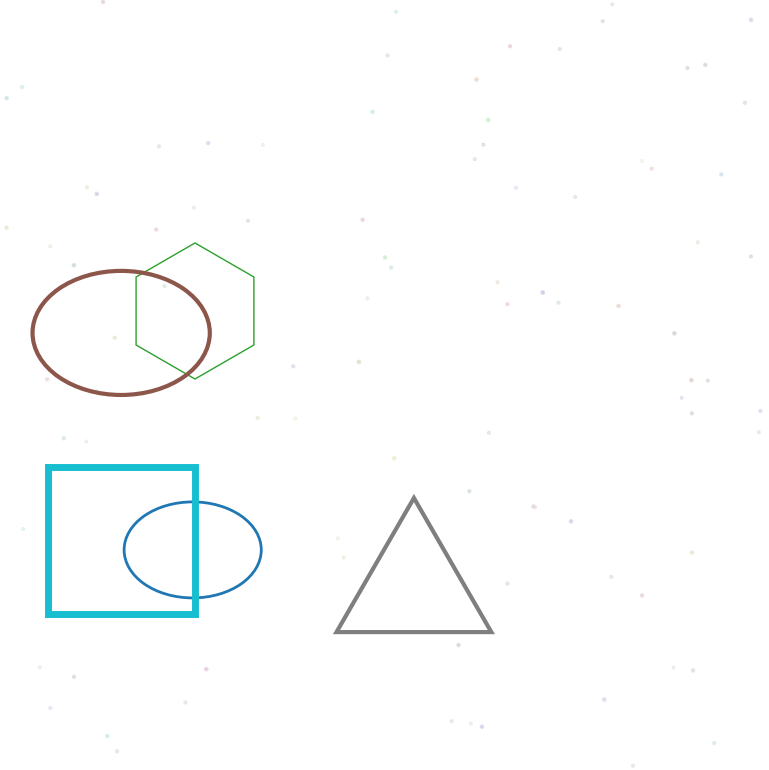[{"shape": "oval", "thickness": 1, "radius": 0.45, "center": [0.25, 0.286]}, {"shape": "hexagon", "thickness": 0.5, "radius": 0.44, "center": [0.253, 0.596]}, {"shape": "oval", "thickness": 1.5, "radius": 0.58, "center": [0.157, 0.568]}, {"shape": "triangle", "thickness": 1.5, "radius": 0.58, "center": [0.538, 0.237]}, {"shape": "square", "thickness": 2.5, "radius": 0.48, "center": [0.157, 0.298]}]